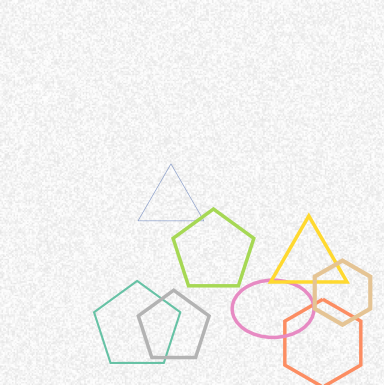[{"shape": "pentagon", "thickness": 1.5, "radius": 0.59, "center": [0.356, 0.153]}, {"shape": "hexagon", "thickness": 2.5, "radius": 0.57, "center": [0.838, 0.109]}, {"shape": "triangle", "thickness": 0.5, "radius": 0.49, "center": [0.444, 0.476]}, {"shape": "oval", "thickness": 2.5, "radius": 0.53, "center": [0.709, 0.198]}, {"shape": "pentagon", "thickness": 2.5, "radius": 0.55, "center": [0.554, 0.347]}, {"shape": "triangle", "thickness": 2.5, "radius": 0.57, "center": [0.802, 0.325]}, {"shape": "hexagon", "thickness": 3, "radius": 0.42, "center": [0.89, 0.24]}, {"shape": "pentagon", "thickness": 2.5, "radius": 0.48, "center": [0.451, 0.15]}]